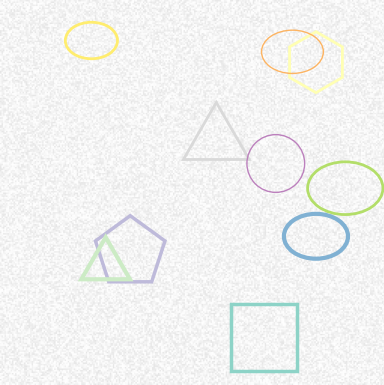[{"shape": "square", "thickness": 2.5, "radius": 0.43, "center": [0.685, 0.123]}, {"shape": "hexagon", "thickness": 2, "radius": 0.4, "center": [0.821, 0.839]}, {"shape": "pentagon", "thickness": 2.5, "radius": 0.47, "center": [0.338, 0.345]}, {"shape": "oval", "thickness": 3, "radius": 0.42, "center": [0.821, 0.386]}, {"shape": "oval", "thickness": 1, "radius": 0.4, "center": [0.76, 0.865]}, {"shape": "oval", "thickness": 2, "radius": 0.49, "center": [0.897, 0.511]}, {"shape": "triangle", "thickness": 2, "radius": 0.49, "center": [0.562, 0.635]}, {"shape": "circle", "thickness": 1, "radius": 0.37, "center": [0.716, 0.575]}, {"shape": "triangle", "thickness": 3, "radius": 0.36, "center": [0.274, 0.311]}, {"shape": "oval", "thickness": 2, "radius": 0.34, "center": [0.237, 0.895]}]